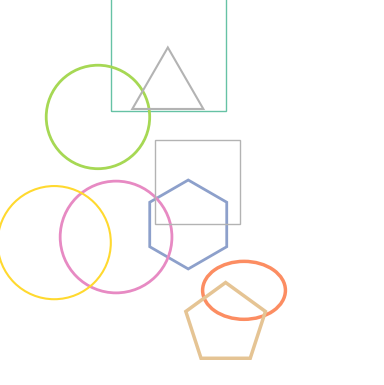[{"shape": "square", "thickness": 1, "radius": 0.75, "center": [0.437, 0.863]}, {"shape": "oval", "thickness": 2.5, "radius": 0.54, "center": [0.634, 0.246]}, {"shape": "hexagon", "thickness": 2, "radius": 0.58, "center": [0.489, 0.417]}, {"shape": "circle", "thickness": 2, "radius": 0.73, "center": [0.301, 0.384]}, {"shape": "circle", "thickness": 2, "radius": 0.67, "center": [0.254, 0.696]}, {"shape": "circle", "thickness": 1.5, "radius": 0.73, "center": [0.141, 0.37]}, {"shape": "pentagon", "thickness": 2.5, "radius": 0.54, "center": [0.586, 0.157]}, {"shape": "triangle", "thickness": 1.5, "radius": 0.53, "center": [0.436, 0.77]}, {"shape": "square", "thickness": 1, "radius": 0.55, "center": [0.513, 0.527]}]